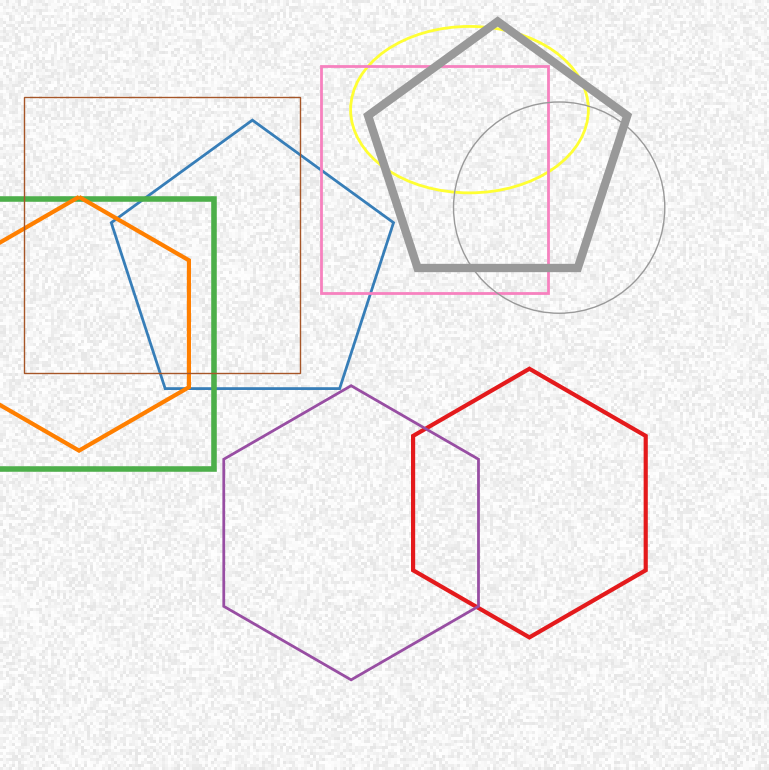[{"shape": "hexagon", "thickness": 1.5, "radius": 0.87, "center": [0.688, 0.347]}, {"shape": "pentagon", "thickness": 1, "radius": 0.96, "center": [0.328, 0.651]}, {"shape": "square", "thickness": 2, "radius": 0.88, "center": [0.103, 0.566]}, {"shape": "hexagon", "thickness": 1, "radius": 0.95, "center": [0.456, 0.308]}, {"shape": "hexagon", "thickness": 1.5, "radius": 0.82, "center": [0.103, 0.58]}, {"shape": "oval", "thickness": 1, "radius": 0.77, "center": [0.61, 0.858]}, {"shape": "square", "thickness": 0.5, "radius": 0.9, "center": [0.21, 0.695]}, {"shape": "square", "thickness": 1, "radius": 0.74, "center": [0.565, 0.767]}, {"shape": "circle", "thickness": 0.5, "radius": 0.69, "center": [0.726, 0.73]}, {"shape": "pentagon", "thickness": 3, "radius": 0.88, "center": [0.646, 0.795]}]